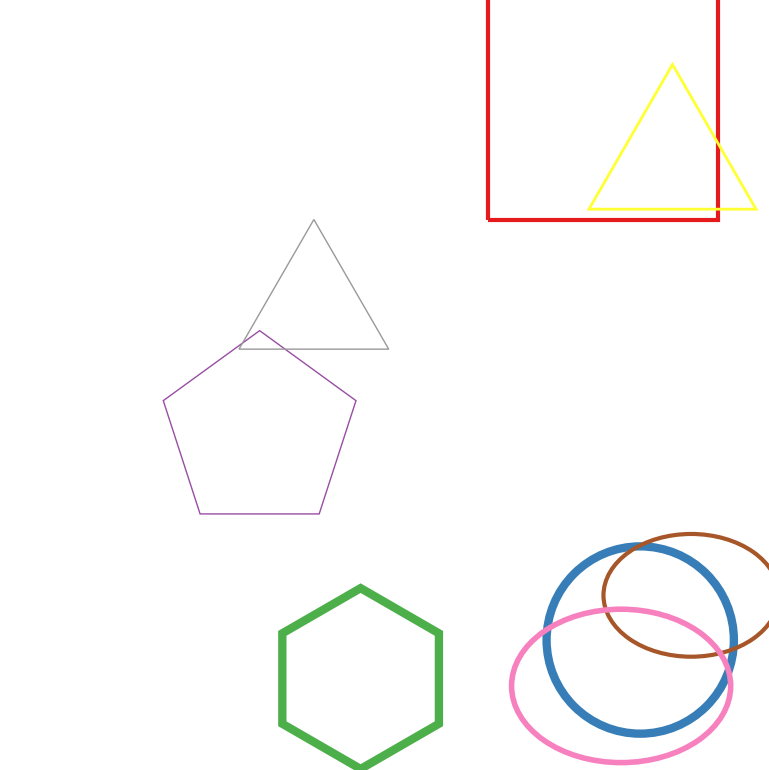[{"shape": "square", "thickness": 1.5, "radius": 0.75, "center": [0.783, 0.865]}, {"shape": "circle", "thickness": 3, "radius": 0.61, "center": [0.831, 0.169]}, {"shape": "hexagon", "thickness": 3, "radius": 0.59, "center": [0.468, 0.119]}, {"shape": "pentagon", "thickness": 0.5, "radius": 0.66, "center": [0.337, 0.439]}, {"shape": "triangle", "thickness": 1, "radius": 0.63, "center": [0.873, 0.791]}, {"shape": "oval", "thickness": 1.5, "radius": 0.57, "center": [0.898, 0.227]}, {"shape": "oval", "thickness": 2, "radius": 0.71, "center": [0.807, 0.109]}, {"shape": "triangle", "thickness": 0.5, "radius": 0.56, "center": [0.408, 0.603]}]